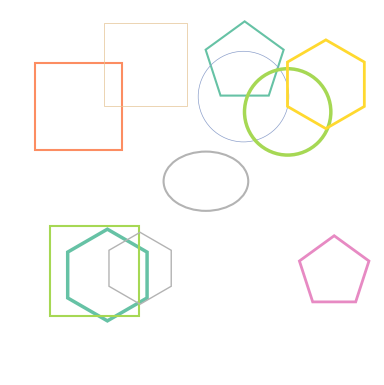[{"shape": "hexagon", "thickness": 2.5, "radius": 0.6, "center": [0.279, 0.286]}, {"shape": "pentagon", "thickness": 1.5, "radius": 0.53, "center": [0.635, 0.838]}, {"shape": "square", "thickness": 1.5, "radius": 0.56, "center": [0.205, 0.723]}, {"shape": "circle", "thickness": 0.5, "radius": 0.59, "center": [0.633, 0.749]}, {"shape": "pentagon", "thickness": 2, "radius": 0.47, "center": [0.868, 0.293]}, {"shape": "circle", "thickness": 2.5, "radius": 0.56, "center": [0.747, 0.709]}, {"shape": "square", "thickness": 1.5, "radius": 0.58, "center": [0.246, 0.295]}, {"shape": "hexagon", "thickness": 2, "radius": 0.58, "center": [0.846, 0.781]}, {"shape": "square", "thickness": 0.5, "radius": 0.54, "center": [0.379, 0.833]}, {"shape": "hexagon", "thickness": 1, "radius": 0.47, "center": [0.364, 0.303]}, {"shape": "oval", "thickness": 1.5, "radius": 0.55, "center": [0.535, 0.529]}]